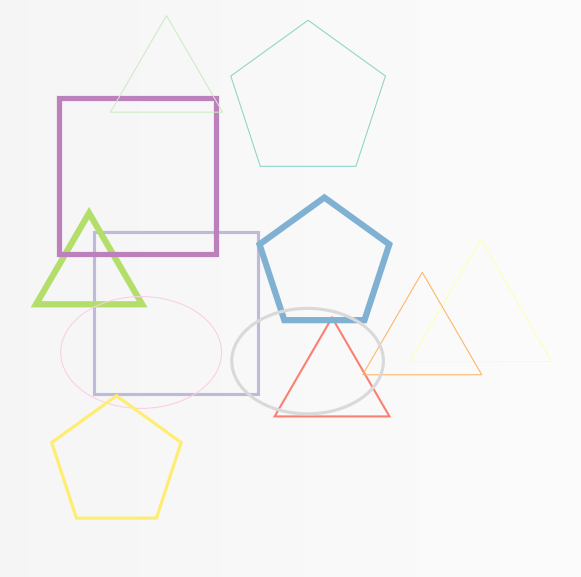[{"shape": "pentagon", "thickness": 0.5, "radius": 0.7, "center": [0.53, 0.824]}, {"shape": "triangle", "thickness": 0.5, "radius": 0.71, "center": [0.827, 0.444]}, {"shape": "square", "thickness": 1.5, "radius": 0.7, "center": [0.302, 0.457]}, {"shape": "triangle", "thickness": 1, "radius": 0.57, "center": [0.571, 0.335]}, {"shape": "pentagon", "thickness": 3, "radius": 0.59, "center": [0.558, 0.54]}, {"shape": "triangle", "thickness": 0.5, "radius": 0.59, "center": [0.726, 0.409]}, {"shape": "triangle", "thickness": 3, "radius": 0.53, "center": [0.153, 0.525]}, {"shape": "oval", "thickness": 0.5, "radius": 0.69, "center": [0.243, 0.389]}, {"shape": "oval", "thickness": 1.5, "radius": 0.65, "center": [0.529, 0.374]}, {"shape": "square", "thickness": 2.5, "radius": 0.67, "center": [0.236, 0.694]}, {"shape": "triangle", "thickness": 0.5, "radius": 0.56, "center": [0.286, 0.861]}, {"shape": "pentagon", "thickness": 1.5, "radius": 0.59, "center": [0.2, 0.197]}]